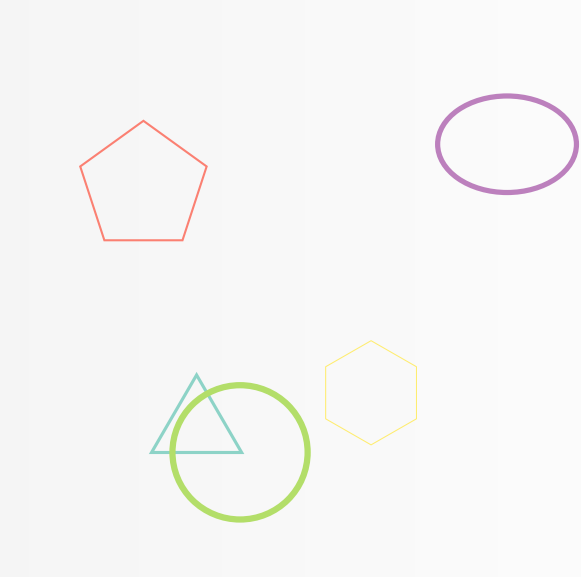[{"shape": "triangle", "thickness": 1.5, "radius": 0.45, "center": [0.338, 0.26]}, {"shape": "pentagon", "thickness": 1, "radius": 0.57, "center": [0.247, 0.676]}, {"shape": "circle", "thickness": 3, "radius": 0.58, "center": [0.413, 0.216]}, {"shape": "oval", "thickness": 2.5, "radius": 0.6, "center": [0.872, 0.749]}, {"shape": "hexagon", "thickness": 0.5, "radius": 0.45, "center": [0.638, 0.319]}]